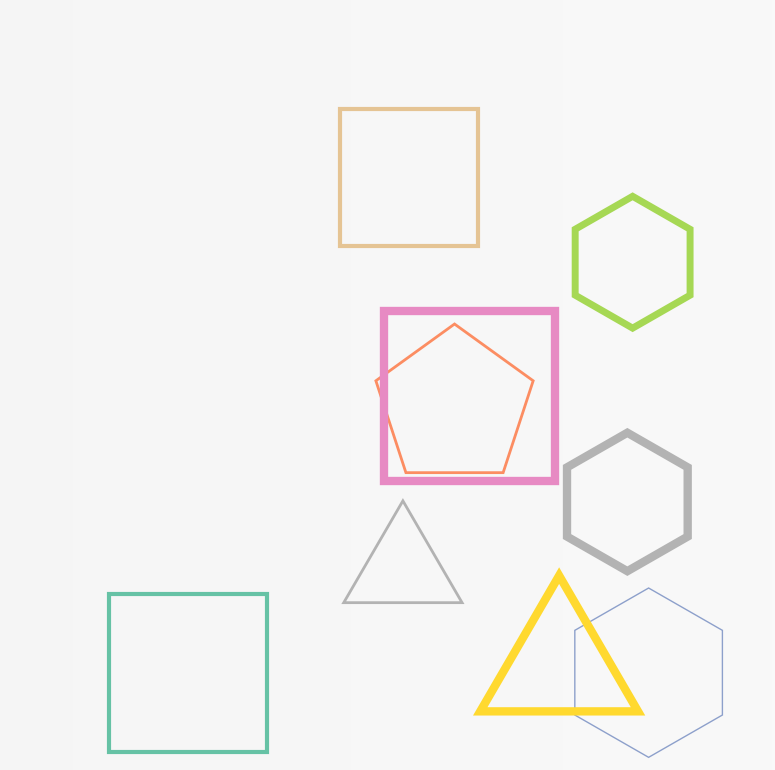[{"shape": "square", "thickness": 1.5, "radius": 0.51, "center": [0.242, 0.126]}, {"shape": "pentagon", "thickness": 1, "radius": 0.53, "center": [0.586, 0.472]}, {"shape": "hexagon", "thickness": 0.5, "radius": 0.55, "center": [0.837, 0.126]}, {"shape": "square", "thickness": 3, "radius": 0.55, "center": [0.606, 0.486]}, {"shape": "hexagon", "thickness": 2.5, "radius": 0.43, "center": [0.816, 0.659]}, {"shape": "triangle", "thickness": 3, "radius": 0.59, "center": [0.721, 0.135]}, {"shape": "square", "thickness": 1.5, "radius": 0.45, "center": [0.527, 0.769]}, {"shape": "triangle", "thickness": 1, "radius": 0.44, "center": [0.52, 0.261]}, {"shape": "hexagon", "thickness": 3, "radius": 0.45, "center": [0.809, 0.348]}]